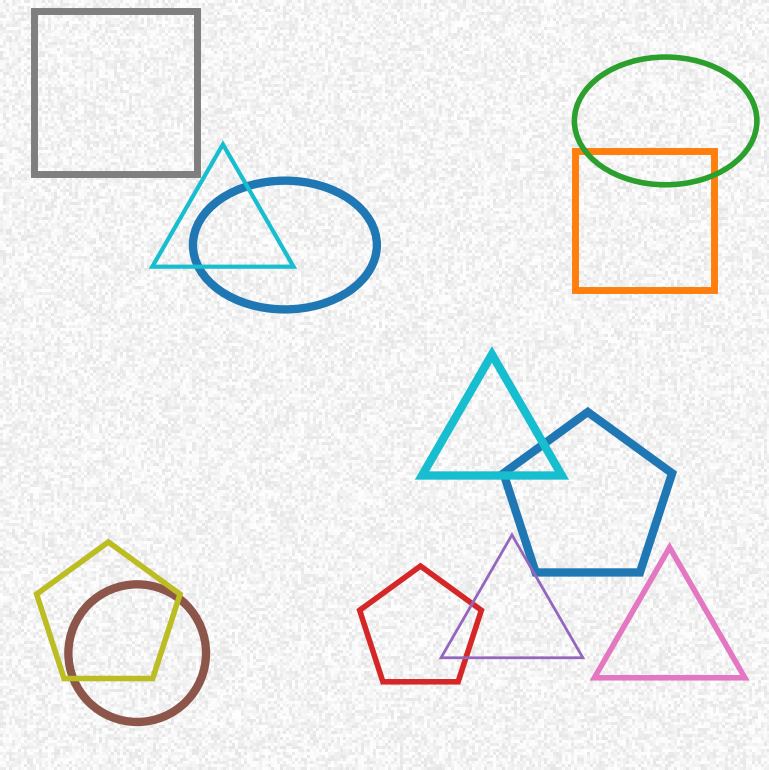[{"shape": "pentagon", "thickness": 3, "radius": 0.58, "center": [0.763, 0.35]}, {"shape": "oval", "thickness": 3, "radius": 0.6, "center": [0.37, 0.682]}, {"shape": "square", "thickness": 2.5, "radius": 0.45, "center": [0.837, 0.714]}, {"shape": "oval", "thickness": 2, "radius": 0.59, "center": [0.864, 0.843]}, {"shape": "pentagon", "thickness": 2, "radius": 0.42, "center": [0.546, 0.182]}, {"shape": "triangle", "thickness": 1, "radius": 0.53, "center": [0.665, 0.199]}, {"shape": "circle", "thickness": 3, "radius": 0.45, "center": [0.178, 0.152]}, {"shape": "triangle", "thickness": 2, "radius": 0.56, "center": [0.87, 0.176]}, {"shape": "square", "thickness": 2.5, "radius": 0.53, "center": [0.15, 0.88]}, {"shape": "pentagon", "thickness": 2, "radius": 0.49, "center": [0.141, 0.198]}, {"shape": "triangle", "thickness": 3, "radius": 0.52, "center": [0.639, 0.435]}, {"shape": "triangle", "thickness": 1.5, "radius": 0.53, "center": [0.29, 0.707]}]